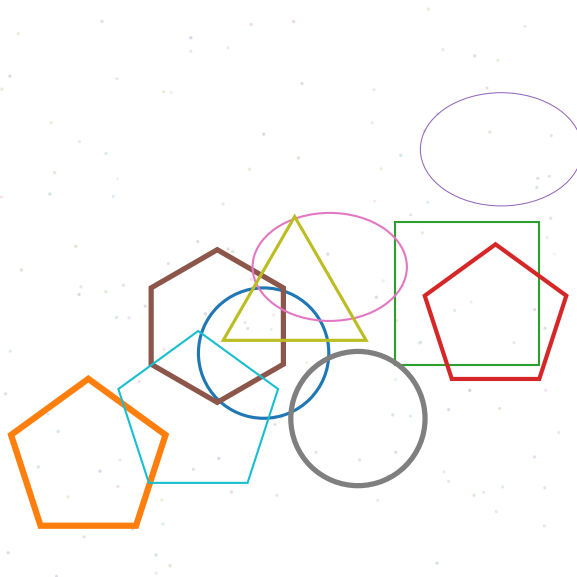[{"shape": "circle", "thickness": 1.5, "radius": 0.56, "center": [0.456, 0.388]}, {"shape": "pentagon", "thickness": 3, "radius": 0.7, "center": [0.153, 0.203]}, {"shape": "square", "thickness": 1, "radius": 0.62, "center": [0.809, 0.491]}, {"shape": "pentagon", "thickness": 2, "radius": 0.64, "center": [0.858, 0.447]}, {"shape": "oval", "thickness": 0.5, "radius": 0.7, "center": [0.868, 0.741]}, {"shape": "hexagon", "thickness": 2.5, "radius": 0.66, "center": [0.376, 0.435]}, {"shape": "oval", "thickness": 1, "radius": 0.67, "center": [0.571, 0.537]}, {"shape": "circle", "thickness": 2.5, "radius": 0.58, "center": [0.62, 0.274]}, {"shape": "triangle", "thickness": 1.5, "radius": 0.71, "center": [0.51, 0.481]}, {"shape": "pentagon", "thickness": 1, "radius": 0.73, "center": [0.343, 0.281]}]